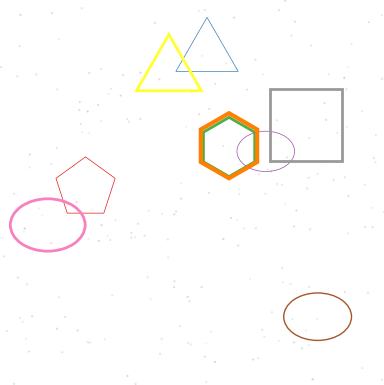[{"shape": "pentagon", "thickness": 0.5, "radius": 0.4, "center": [0.222, 0.512]}, {"shape": "triangle", "thickness": 0.5, "radius": 0.47, "center": [0.538, 0.861]}, {"shape": "hexagon", "thickness": 2, "radius": 0.38, "center": [0.595, 0.618]}, {"shape": "oval", "thickness": 0.5, "radius": 0.37, "center": [0.69, 0.607]}, {"shape": "hexagon", "thickness": 3, "radius": 0.42, "center": [0.595, 0.621]}, {"shape": "triangle", "thickness": 2, "radius": 0.49, "center": [0.439, 0.813]}, {"shape": "oval", "thickness": 1, "radius": 0.44, "center": [0.825, 0.177]}, {"shape": "oval", "thickness": 2, "radius": 0.49, "center": [0.124, 0.416]}, {"shape": "square", "thickness": 2, "radius": 0.47, "center": [0.794, 0.675]}]